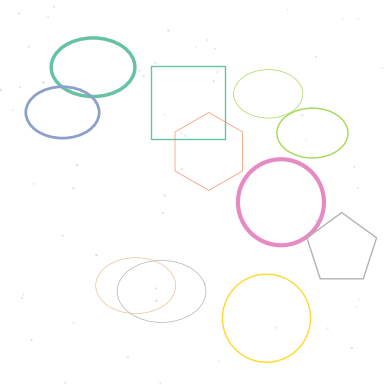[{"shape": "square", "thickness": 1, "radius": 0.48, "center": [0.488, 0.734]}, {"shape": "oval", "thickness": 2.5, "radius": 0.54, "center": [0.242, 0.825]}, {"shape": "hexagon", "thickness": 0.5, "radius": 0.51, "center": [0.542, 0.607]}, {"shape": "oval", "thickness": 2, "radius": 0.48, "center": [0.162, 0.708]}, {"shape": "circle", "thickness": 3, "radius": 0.56, "center": [0.73, 0.475]}, {"shape": "oval", "thickness": 1, "radius": 0.46, "center": [0.812, 0.654]}, {"shape": "oval", "thickness": 0.5, "radius": 0.45, "center": [0.697, 0.756]}, {"shape": "circle", "thickness": 1, "radius": 0.57, "center": [0.692, 0.173]}, {"shape": "oval", "thickness": 0.5, "radius": 0.52, "center": [0.352, 0.258]}, {"shape": "pentagon", "thickness": 1, "radius": 0.48, "center": [0.888, 0.353]}, {"shape": "oval", "thickness": 0.5, "radius": 0.58, "center": [0.42, 0.243]}]